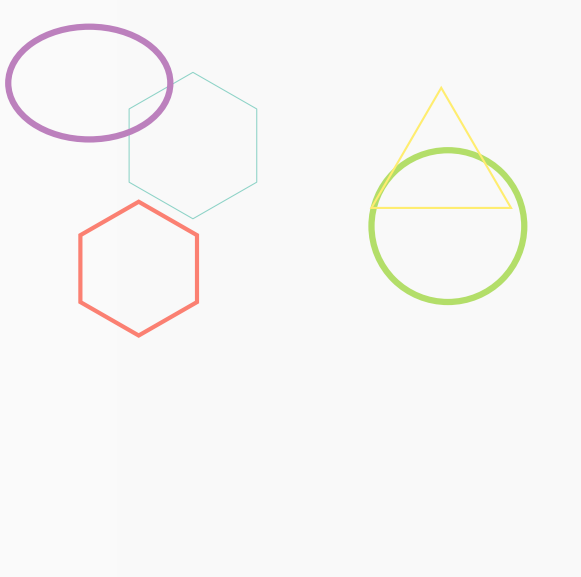[{"shape": "hexagon", "thickness": 0.5, "radius": 0.63, "center": [0.332, 0.747]}, {"shape": "hexagon", "thickness": 2, "radius": 0.58, "center": [0.239, 0.534]}, {"shape": "circle", "thickness": 3, "radius": 0.66, "center": [0.771, 0.608]}, {"shape": "oval", "thickness": 3, "radius": 0.7, "center": [0.154, 0.855]}, {"shape": "triangle", "thickness": 1, "radius": 0.69, "center": [0.759, 0.708]}]